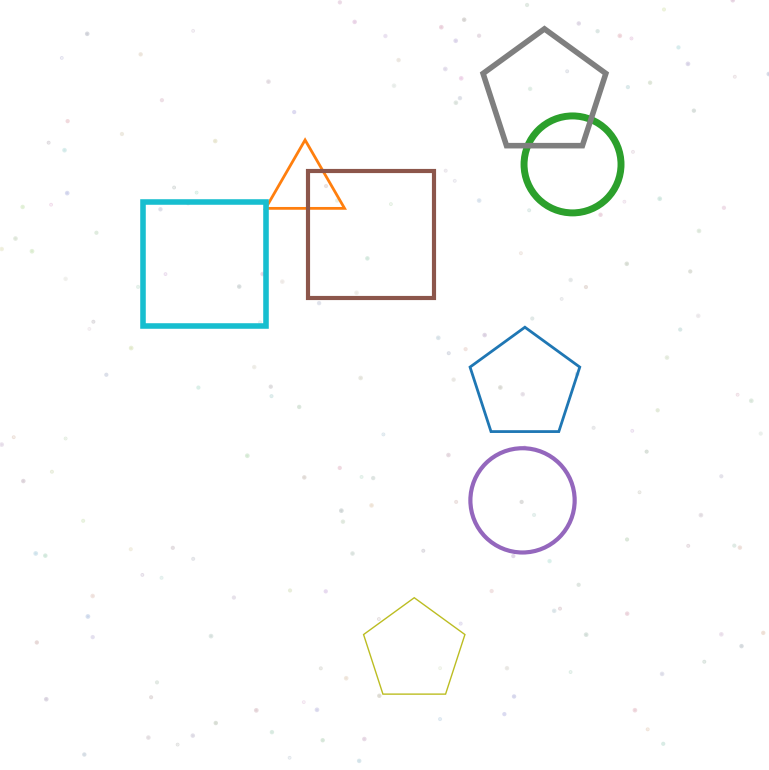[{"shape": "pentagon", "thickness": 1, "radius": 0.37, "center": [0.682, 0.5]}, {"shape": "triangle", "thickness": 1, "radius": 0.3, "center": [0.396, 0.759]}, {"shape": "circle", "thickness": 2.5, "radius": 0.31, "center": [0.744, 0.786]}, {"shape": "circle", "thickness": 1.5, "radius": 0.34, "center": [0.679, 0.35]}, {"shape": "square", "thickness": 1.5, "radius": 0.41, "center": [0.482, 0.695]}, {"shape": "pentagon", "thickness": 2, "radius": 0.42, "center": [0.707, 0.879]}, {"shape": "pentagon", "thickness": 0.5, "radius": 0.35, "center": [0.538, 0.155]}, {"shape": "square", "thickness": 2, "radius": 0.4, "center": [0.266, 0.658]}]